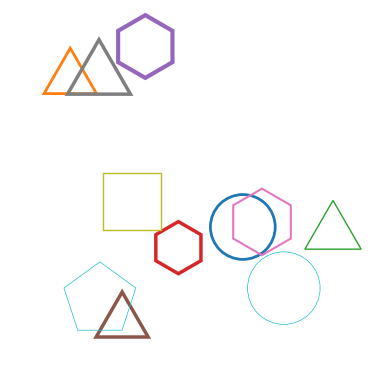[{"shape": "circle", "thickness": 2, "radius": 0.42, "center": [0.631, 0.41]}, {"shape": "triangle", "thickness": 2, "radius": 0.39, "center": [0.182, 0.796]}, {"shape": "triangle", "thickness": 1, "radius": 0.42, "center": [0.865, 0.395]}, {"shape": "hexagon", "thickness": 2.5, "radius": 0.34, "center": [0.463, 0.357]}, {"shape": "hexagon", "thickness": 3, "radius": 0.41, "center": [0.377, 0.879]}, {"shape": "triangle", "thickness": 2.5, "radius": 0.39, "center": [0.317, 0.164]}, {"shape": "hexagon", "thickness": 1.5, "radius": 0.43, "center": [0.681, 0.424]}, {"shape": "triangle", "thickness": 2.5, "radius": 0.47, "center": [0.257, 0.803]}, {"shape": "square", "thickness": 1, "radius": 0.37, "center": [0.343, 0.477]}, {"shape": "pentagon", "thickness": 0.5, "radius": 0.49, "center": [0.259, 0.222]}, {"shape": "circle", "thickness": 0.5, "radius": 0.47, "center": [0.737, 0.252]}]